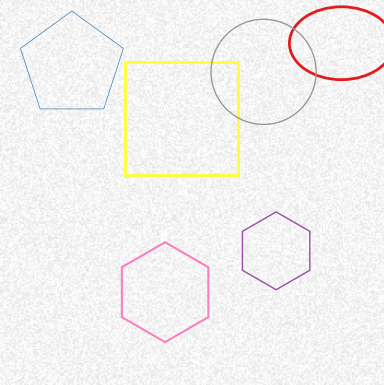[{"shape": "oval", "thickness": 2, "radius": 0.68, "center": [0.887, 0.888]}, {"shape": "pentagon", "thickness": 0.5, "radius": 0.7, "center": [0.187, 0.831]}, {"shape": "hexagon", "thickness": 1, "radius": 0.51, "center": [0.717, 0.349]}, {"shape": "square", "thickness": 2, "radius": 0.73, "center": [0.47, 0.692]}, {"shape": "hexagon", "thickness": 1.5, "radius": 0.65, "center": [0.429, 0.241]}, {"shape": "circle", "thickness": 1, "radius": 0.68, "center": [0.685, 0.813]}]